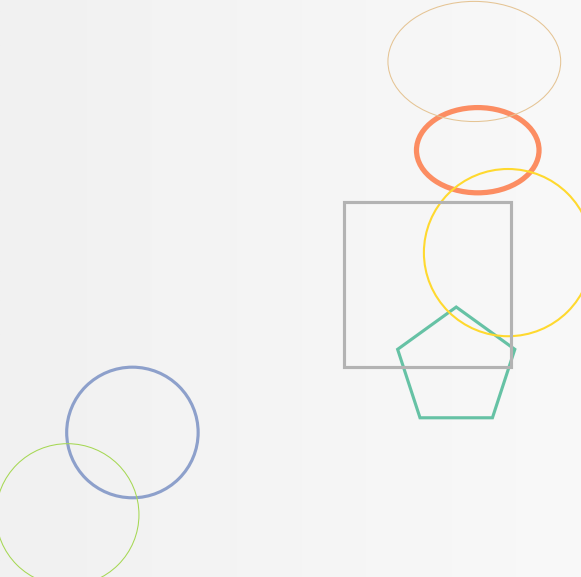[{"shape": "pentagon", "thickness": 1.5, "radius": 0.53, "center": [0.785, 0.361]}, {"shape": "oval", "thickness": 2.5, "radius": 0.53, "center": [0.822, 0.739]}, {"shape": "circle", "thickness": 1.5, "radius": 0.57, "center": [0.228, 0.25]}, {"shape": "circle", "thickness": 0.5, "radius": 0.61, "center": [0.116, 0.108]}, {"shape": "circle", "thickness": 1, "radius": 0.72, "center": [0.874, 0.562]}, {"shape": "oval", "thickness": 0.5, "radius": 0.74, "center": [0.816, 0.893]}, {"shape": "square", "thickness": 1.5, "radius": 0.71, "center": [0.736, 0.507]}]